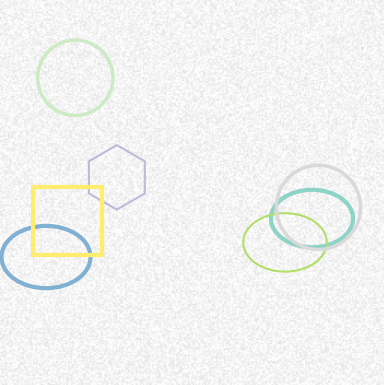[{"shape": "oval", "thickness": 3, "radius": 0.53, "center": [0.81, 0.432]}, {"shape": "hexagon", "thickness": 1.5, "radius": 0.42, "center": [0.304, 0.539]}, {"shape": "oval", "thickness": 3, "radius": 0.58, "center": [0.119, 0.332]}, {"shape": "oval", "thickness": 1.5, "radius": 0.54, "center": [0.74, 0.37]}, {"shape": "circle", "thickness": 2.5, "radius": 0.55, "center": [0.827, 0.461]}, {"shape": "circle", "thickness": 2.5, "radius": 0.49, "center": [0.196, 0.798]}, {"shape": "square", "thickness": 3, "radius": 0.44, "center": [0.176, 0.426]}]